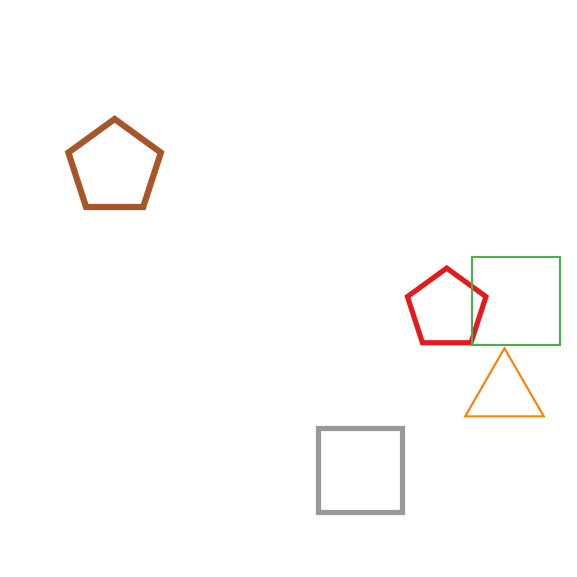[{"shape": "pentagon", "thickness": 2.5, "radius": 0.36, "center": [0.773, 0.463]}, {"shape": "square", "thickness": 1, "radius": 0.38, "center": [0.893, 0.478]}, {"shape": "triangle", "thickness": 1, "radius": 0.39, "center": [0.873, 0.318]}, {"shape": "pentagon", "thickness": 3, "radius": 0.42, "center": [0.198, 0.709]}, {"shape": "square", "thickness": 2.5, "radius": 0.36, "center": [0.623, 0.185]}]